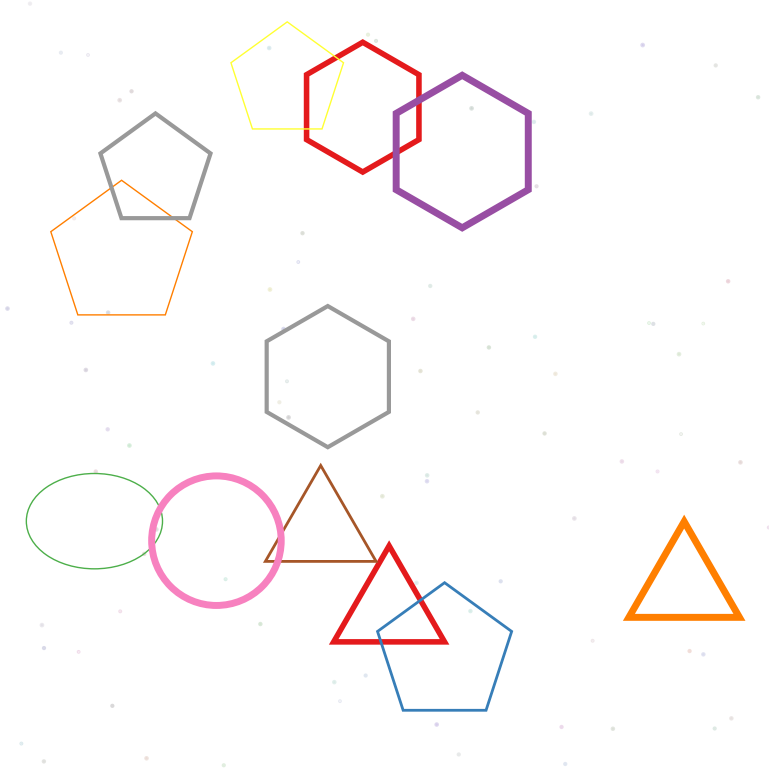[{"shape": "triangle", "thickness": 2, "radius": 0.42, "center": [0.505, 0.208]}, {"shape": "hexagon", "thickness": 2, "radius": 0.42, "center": [0.471, 0.861]}, {"shape": "pentagon", "thickness": 1, "radius": 0.46, "center": [0.577, 0.152]}, {"shape": "oval", "thickness": 0.5, "radius": 0.44, "center": [0.123, 0.323]}, {"shape": "hexagon", "thickness": 2.5, "radius": 0.5, "center": [0.6, 0.803]}, {"shape": "triangle", "thickness": 2.5, "radius": 0.41, "center": [0.889, 0.24]}, {"shape": "pentagon", "thickness": 0.5, "radius": 0.48, "center": [0.158, 0.669]}, {"shape": "pentagon", "thickness": 0.5, "radius": 0.38, "center": [0.373, 0.895]}, {"shape": "triangle", "thickness": 1, "radius": 0.42, "center": [0.417, 0.312]}, {"shape": "circle", "thickness": 2.5, "radius": 0.42, "center": [0.281, 0.298]}, {"shape": "pentagon", "thickness": 1.5, "radius": 0.38, "center": [0.202, 0.778]}, {"shape": "hexagon", "thickness": 1.5, "radius": 0.46, "center": [0.426, 0.511]}]